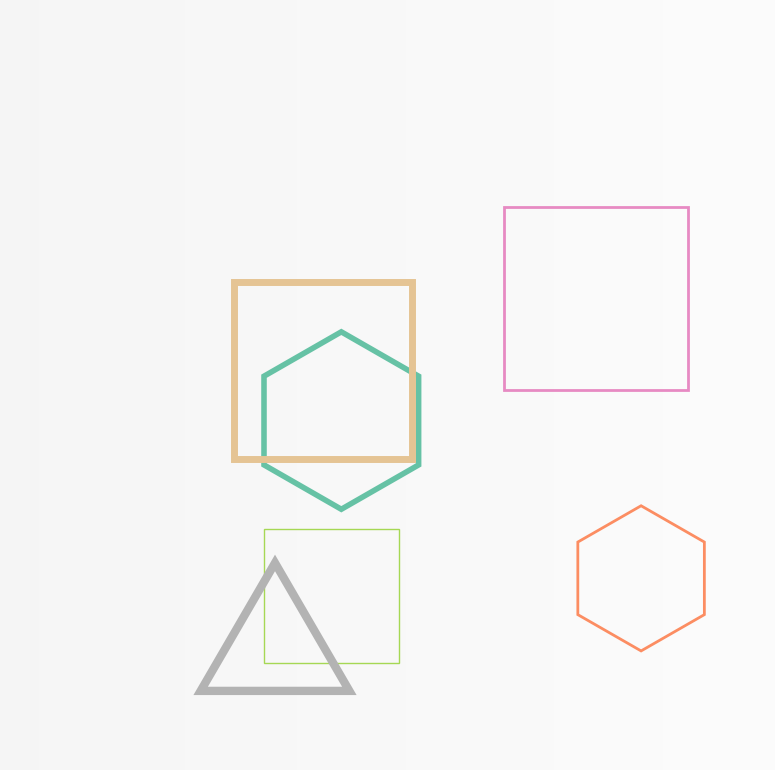[{"shape": "hexagon", "thickness": 2, "radius": 0.58, "center": [0.44, 0.454]}, {"shape": "hexagon", "thickness": 1, "radius": 0.47, "center": [0.827, 0.249]}, {"shape": "square", "thickness": 1, "radius": 0.59, "center": [0.769, 0.612]}, {"shape": "square", "thickness": 0.5, "radius": 0.44, "center": [0.428, 0.226]}, {"shape": "square", "thickness": 2.5, "radius": 0.57, "center": [0.416, 0.519]}, {"shape": "triangle", "thickness": 3, "radius": 0.55, "center": [0.355, 0.158]}]